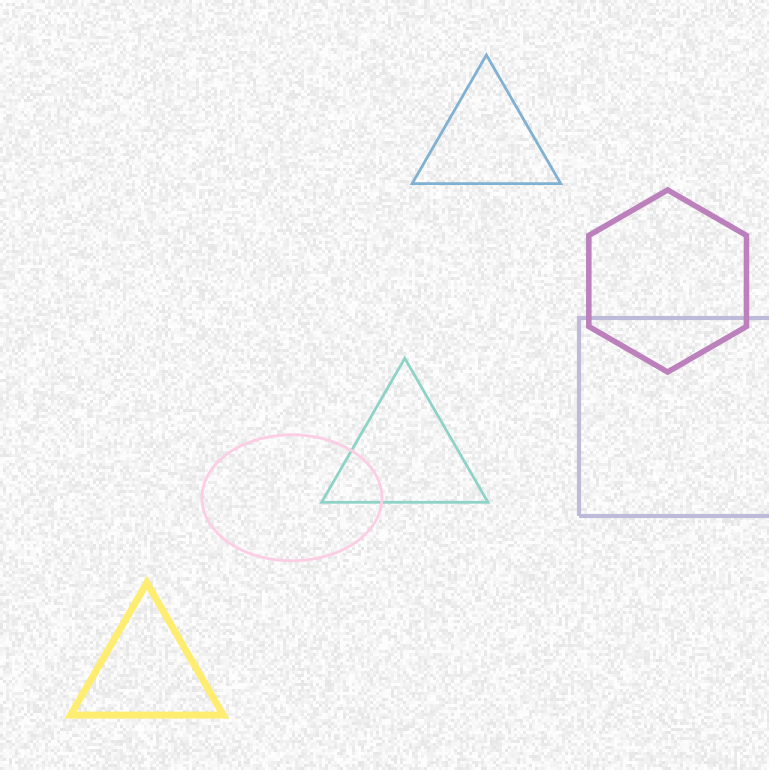[{"shape": "triangle", "thickness": 1, "radius": 0.62, "center": [0.526, 0.41]}, {"shape": "square", "thickness": 1.5, "radius": 0.64, "center": [0.881, 0.459]}, {"shape": "triangle", "thickness": 1, "radius": 0.56, "center": [0.632, 0.817]}, {"shape": "oval", "thickness": 1, "radius": 0.58, "center": [0.379, 0.354]}, {"shape": "hexagon", "thickness": 2, "radius": 0.59, "center": [0.867, 0.635]}, {"shape": "triangle", "thickness": 2.5, "radius": 0.57, "center": [0.191, 0.129]}]